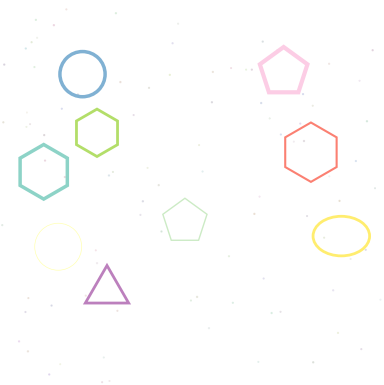[{"shape": "hexagon", "thickness": 2.5, "radius": 0.35, "center": [0.114, 0.554]}, {"shape": "circle", "thickness": 0.5, "radius": 0.31, "center": [0.151, 0.359]}, {"shape": "hexagon", "thickness": 1.5, "radius": 0.39, "center": [0.808, 0.605]}, {"shape": "circle", "thickness": 2.5, "radius": 0.29, "center": [0.214, 0.807]}, {"shape": "hexagon", "thickness": 2, "radius": 0.31, "center": [0.252, 0.655]}, {"shape": "pentagon", "thickness": 3, "radius": 0.33, "center": [0.737, 0.813]}, {"shape": "triangle", "thickness": 2, "radius": 0.32, "center": [0.278, 0.245]}, {"shape": "pentagon", "thickness": 1, "radius": 0.3, "center": [0.48, 0.425]}, {"shape": "oval", "thickness": 2, "radius": 0.37, "center": [0.887, 0.387]}]